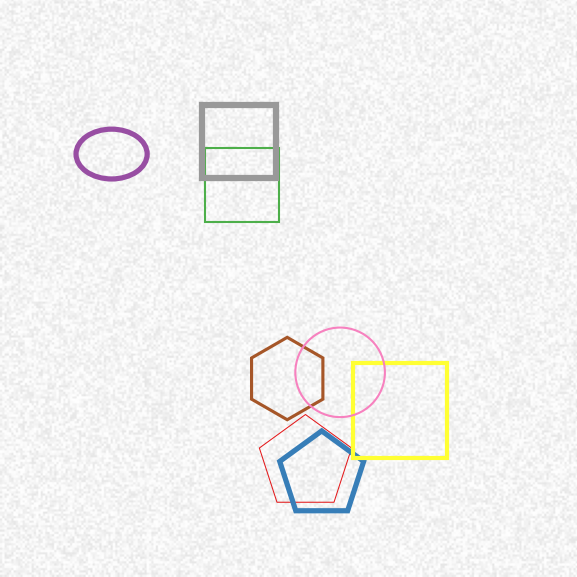[{"shape": "pentagon", "thickness": 0.5, "radius": 0.42, "center": [0.529, 0.197]}, {"shape": "pentagon", "thickness": 2.5, "radius": 0.38, "center": [0.557, 0.177]}, {"shape": "square", "thickness": 1, "radius": 0.32, "center": [0.419, 0.679]}, {"shape": "oval", "thickness": 2.5, "radius": 0.31, "center": [0.193, 0.732]}, {"shape": "square", "thickness": 2, "radius": 0.41, "center": [0.693, 0.289]}, {"shape": "hexagon", "thickness": 1.5, "radius": 0.36, "center": [0.497, 0.344]}, {"shape": "circle", "thickness": 1, "radius": 0.39, "center": [0.589, 0.354]}, {"shape": "square", "thickness": 3, "radius": 0.32, "center": [0.413, 0.754]}]